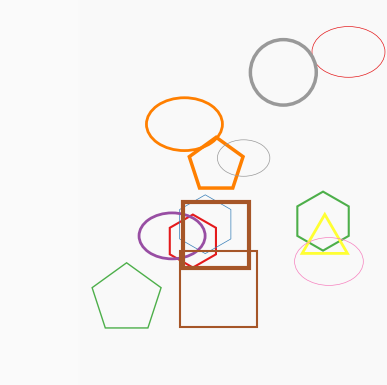[{"shape": "oval", "thickness": 0.5, "radius": 0.47, "center": [0.899, 0.865]}, {"shape": "hexagon", "thickness": 1.5, "radius": 0.34, "center": [0.498, 0.374]}, {"shape": "hexagon", "thickness": 0.5, "radius": 0.38, "center": [0.53, 0.418]}, {"shape": "hexagon", "thickness": 1.5, "radius": 0.38, "center": [0.834, 0.426]}, {"shape": "pentagon", "thickness": 1, "radius": 0.47, "center": [0.327, 0.224]}, {"shape": "oval", "thickness": 2, "radius": 0.43, "center": [0.444, 0.387]}, {"shape": "oval", "thickness": 2, "radius": 0.49, "center": [0.476, 0.677]}, {"shape": "pentagon", "thickness": 2.5, "radius": 0.36, "center": [0.558, 0.571]}, {"shape": "triangle", "thickness": 2, "radius": 0.34, "center": [0.838, 0.376]}, {"shape": "square", "thickness": 3, "radius": 0.43, "center": [0.558, 0.389]}, {"shape": "square", "thickness": 1.5, "radius": 0.5, "center": [0.565, 0.249]}, {"shape": "oval", "thickness": 0.5, "radius": 0.44, "center": [0.849, 0.321]}, {"shape": "circle", "thickness": 2.5, "radius": 0.43, "center": [0.731, 0.812]}, {"shape": "oval", "thickness": 0.5, "radius": 0.34, "center": [0.629, 0.59]}]